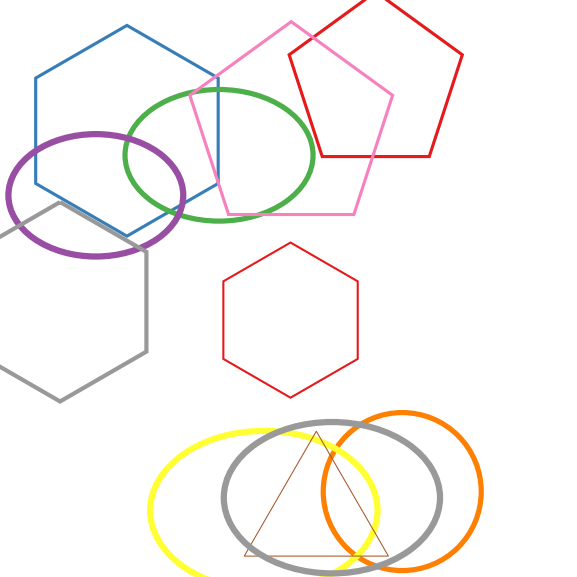[{"shape": "hexagon", "thickness": 1, "radius": 0.67, "center": [0.503, 0.445]}, {"shape": "pentagon", "thickness": 1.5, "radius": 0.79, "center": [0.651, 0.856]}, {"shape": "hexagon", "thickness": 1.5, "radius": 0.91, "center": [0.22, 0.773]}, {"shape": "oval", "thickness": 2.5, "radius": 0.81, "center": [0.379, 0.73]}, {"shape": "oval", "thickness": 3, "radius": 0.76, "center": [0.166, 0.661]}, {"shape": "circle", "thickness": 2.5, "radius": 0.68, "center": [0.697, 0.148]}, {"shape": "oval", "thickness": 3, "radius": 0.98, "center": [0.457, 0.115]}, {"shape": "triangle", "thickness": 0.5, "radius": 0.72, "center": [0.548, 0.108]}, {"shape": "pentagon", "thickness": 1.5, "radius": 0.92, "center": [0.504, 0.777]}, {"shape": "hexagon", "thickness": 2, "radius": 0.86, "center": [0.104, 0.477]}, {"shape": "oval", "thickness": 3, "radius": 0.94, "center": [0.575, 0.137]}]